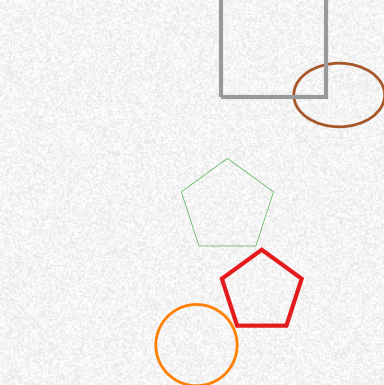[{"shape": "pentagon", "thickness": 3, "radius": 0.54, "center": [0.68, 0.242]}, {"shape": "pentagon", "thickness": 0.5, "radius": 0.63, "center": [0.591, 0.463]}, {"shape": "circle", "thickness": 2, "radius": 0.53, "center": [0.51, 0.104]}, {"shape": "oval", "thickness": 2, "radius": 0.59, "center": [0.881, 0.753]}, {"shape": "square", "thickness": 3, "radius": 0.68, "center": [0.71, 0.885]}]